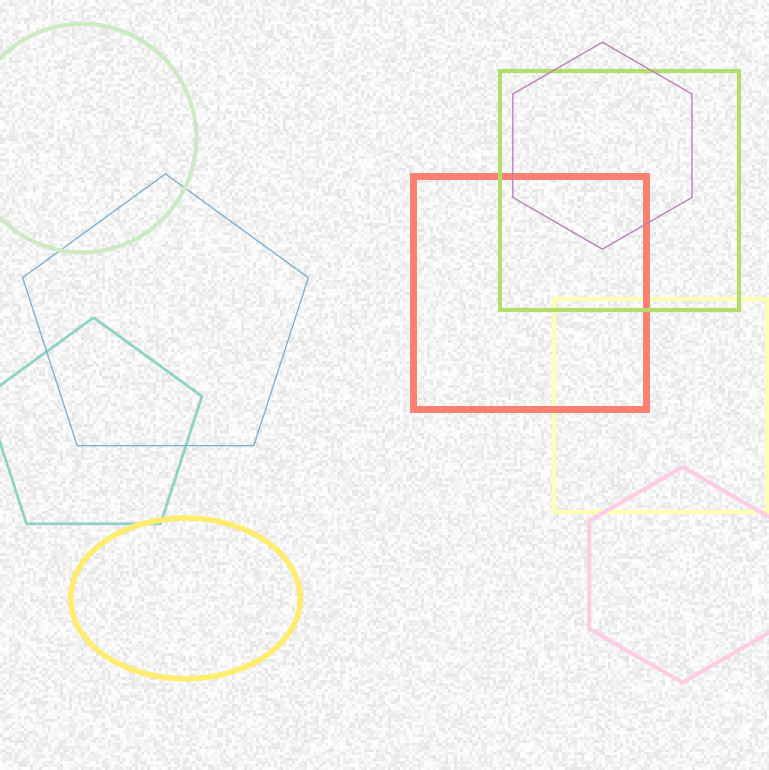[{"shape": "pentagon", "thickness": 1, "radius": 0.74, "center": [0.121, 0.44]}, {"shape": "square", "thickness": 1.5, "radius": 0.69, "center": [0.857, 0.473]}, {"shape": "square", "thickness": 2.5, "radius": 0.76, "center": [0.688, 0.62]}, {"shape": "pentagon", "thickness": 0.5, "radius": 0.98, "center": [0.215, 0.579]}, {"shape": "square", "thickness": 1.5, "radius": 0.78, "center": [0.805, 0.753]}, {"shape": "hexagon", "thickness": 1.5, "radius": 0.7, "center": [0.886, 0.254]}, {"shape": "hexagon", "thickness": 0.5, "radius": 0.67, "center": [0.782, 0.811]}, {"shape": "circle", "thickness": 1.5, "radius": 0.74, "center": [0.107, 0.821]}, {"shape": "oval", "thickness": 2, "radius": 0.75, "center": [0.241, 0.223]}]